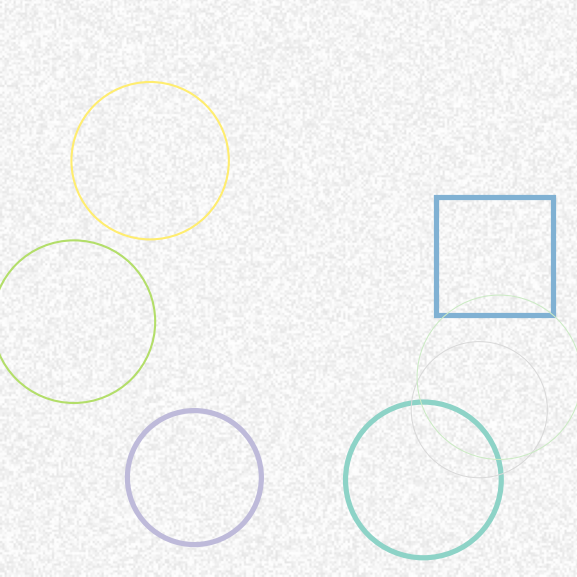[{"shape": "circle", "thickness": 2.5, "radius": 0.67, "center": [0.733, 0.168]}, {"shape": "circle", "thickness": 2.5, "radius": 0.58, "center": [0.337, 0.172]}, {"shape": "square", "thickness": 2.5, "radius": 0.51, "center": [0.856, 0.556]}, {"shape": "circle", "thickness": 1, "radius": 0.7, "center": [0.128, 0.442]}, {"shape": "circle", "thickness": 0.5, "radius": 0.59, "center": [0.83, 0.29]}, {"shape": "circle", "thickness": 0.5, "radius": 0.71, "center": [0.865, 0.346]}, {"shape": "circle", "thickness": 1, "radius": 0.68, "center": [0.26, 0.721]}]